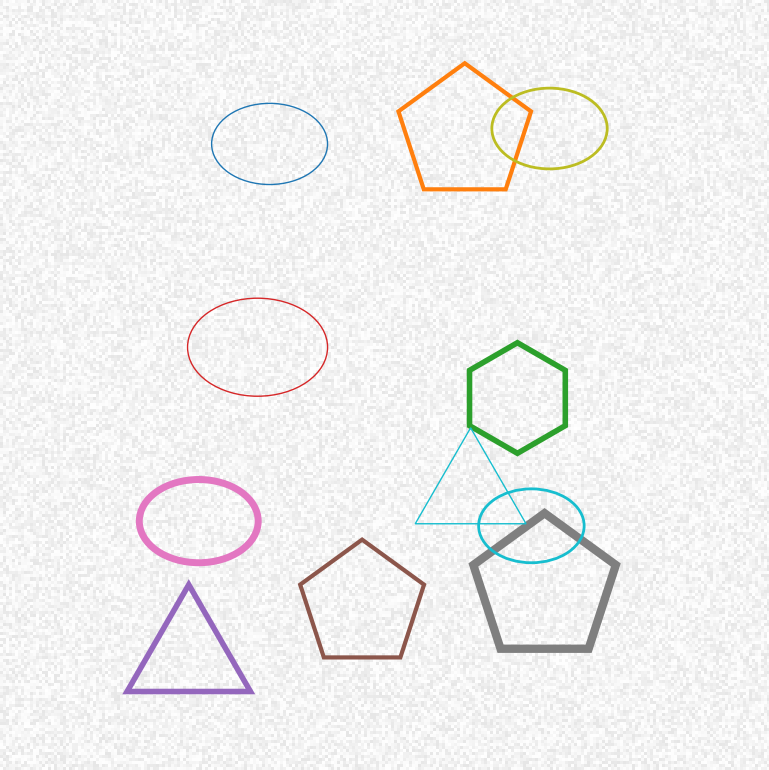[{"shape": "oval", "thickness": 0.5, "radius": 0.38, "center": [0.35, 0.813]}, {"shape": "pentagon", "thickness": 1.5, "radius": 0.45, "center": [0.604, 0.827]}, {"shape": "hexagon", "thickness": 2, "radius": 0.36, "center": [0.672, 0.483]}, {"shape": "oval", "thickness": 0.5, "radius": 0.45, "center": [0.334, 0.549]}, {"shape": "triangle", "thickness": 2, "radius": 0.46, "center": [0.245, 0.148]}, {"shape": "pentagon", "thickness": 1.5, "radius": 0.42, "center": [0.47, 0.215]}, {"shape": "oval", "thickness": 2.5, "radius": 0.39, "center": [0.258, 0.323]}, {"shape": "pentagon", "thickness": 3, "radius": 0.49, "center": [0.707, 0.236]}, {"shape": "oval", "thickness": 1, "radius": 0.37, "center": [0.714, 0.833]}, {"shape": "triangle", "thickness": 0.5, "radius": 0.42, "center": [0.611, 0.361]}, {"shape": "oval", "thickness": 1, "radius": 0.34, "center": [0.69, 0.317]}]